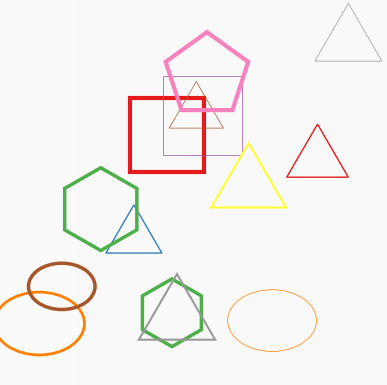[{"shape": "triangle", "thickness": 1, "radius": 0.46, "center": [0.819, 0.586]}, {"shape": "square", "thickness": 3, "radius": 0.48, "center": [0.43, 0.65]}, {"shape": "triangle", "thickness": 1, "radius": 0.42, "center": [0.346, 0.384]}, {"shape": "hexagon", "thickness": 2.5, "radius": 0.44, "center": [0.444, 0.188]}, {"shape": "hexagon", "thickness": 2.5, "radius": 0.54, "center": [0.26, 0.457]}, {"shape": "square", "thickness": 0.5, "radius": 0.51, "center": [0.522, 0.7]}, {"shape": "oval", "thickness": 0.5, "radius": 0.57, "center": [0.702, 0.167]}, {"shape": "oval", "thickness": 2, "radius": 0.58, "center": [0.101, 0.16]}, {"shape": "triangle", "thickness": 1.5, "radius": 0.56, "center": [0.642, 0.517]}, {"shape": "triangle", "thickness": 0.5, "radius": 0.4, "center": [0.507, 0.708]}, {"shape": "oval", "thickness": 2.5, "radius": 0.43, "center": [0.159, 0.256]}, {"shape": "pentagon", "thickness": 3, "radius": 0.56, "center": [0.534, 0.805]}, {"shape": "triangle", "thickness": 1.5, "radius": 0.57, "center": [0.457, 0.175]}, {"shape": "triangle", "thickness": 0.5, "radius": 0.5, "center": [0.899, 0.891]}]